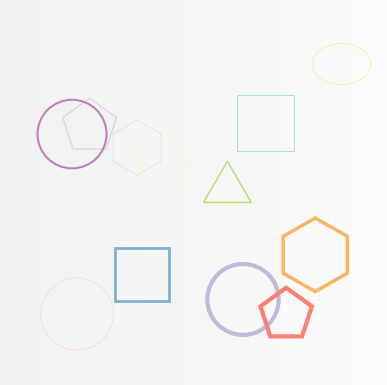[{"shape": "square", "thickness": 0.5, "radius": 0.37, "center": [0.685, 0.681]}, {"shape": "pentagon", "thickness": 0.5, "radius": 0.38, "center": [0.422, 0.578]}, {"shape": "circle", "thickness": 3, "radius": 0.46, "center": [0.627, 0.222]}, {"shape": "pentagon", "thickness": 3, "radius": 0.35, "center": [0.739, 0.183]}, {"shape": "square", "thickness": 2, "radius": 0.35, "center": [0.367, 0.287]}, {"shape": "hexagon", "thickness": 2.5, "radius": 0.48, "center": [0.814, 0.338]}, {"shape": "triangle", "thickness": 1, "radius": 0.36, "center": [0.587, 0.51]}, {"shape": "circle", "thickness": 0.5, "radius": 0.47, "center": [0.199, 0.184]}, {"shape": "pentagon", "thickness": 1, "radius": 0.36, "center": [0.231, 0.672]}, {"shape": "circle", "thickness": 1.5, "radius": 0.45, "center": [0.186, 0.652]}, {"shape": "hexagon", "thickness": 0.5, "radius": 0.36, "center": [0.354, 0.616]}, {"shape": "oval", "thickness": 0.5, "radius": 0.38, "center": [0.881, 0.834]}]